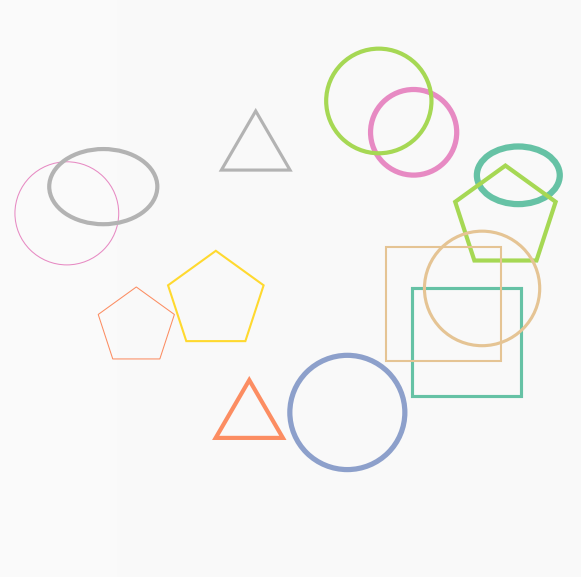[{"shape": "oval", "thickness": 3, "radius": 0.36, "center": [0.892, 0.696]}, {"shape": "square", "thickness": 1.5, "radius": 0.47, "center": [0.802, 0.407]}, {"shape": "triangle", "thickness": 2, "radius": 0.33, "center": [0.429, 0.274]}, {"shape": "pentagon", "thickness": 0.5, "radius": 0.34, "center": [0.234, 0.433]}, {"shape": "circle", "thickness": 2.5, "radius": 0.49, "center": [0.598, 0.285]}, {"shape": "circle", "thickness": 2.5, "radius": 0.37, "center": [0.712, 0.77]}, {"shape": "circle", "thickness": 0.5, "radius": 0.45, "center": [0.115, 0.63]}, {"shape": "pentagon", "thickness": 2, "radius": 0.45, "center": [0.87, 0.622]}, {"shape": "circle", "thickness": 2, "radius": 0.45, "center": [0.652, 0.824]}, {"shape": "pentagon", "thickness": 1, "radius": 0.43, "center": [0.371, 0.478]}, {"shape": "square", "thickness": 1, "radius": 0.49, "center": [0.763, 0.473]}, {"shape": "circle", "thickness": 1.5, "radius": 0.5, "center": [0.829, 0.5]}, {"shape": "triangle", "thickness": 1.5, "radius": 0.34, "center": [0.44, 0.739]}, {"shape": "oval", "thickness": 2, "radius": 0.46, "center": [0.178, 0.676]}]